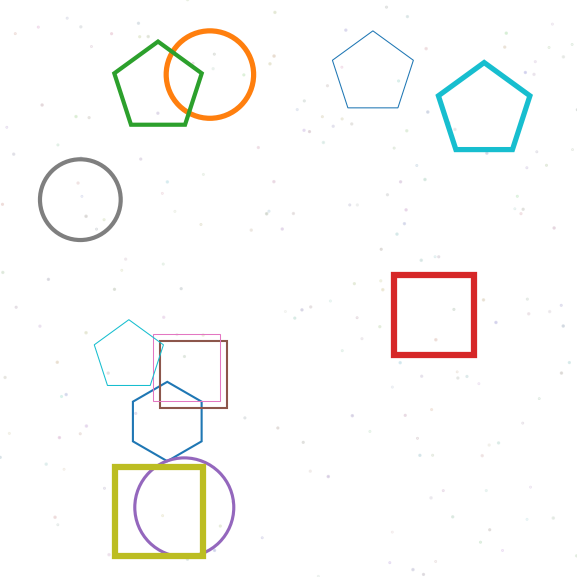[{"shape": "hexagon", "thickness": 1, "radius": 0.34, "center": [0.29, 0.269]}, {"shape": "pentagon", "thickness": 0.5, "radius": 0.37, "center": [0.646, 0.872]}, {"shape": "circle", "thickness": 2.5, "radius": 0.38, "center": [0.363, 0.87]}, {"shape": "pentagon", "thickness": 2, "radius": 0.4, "center": [0.274, 0.848]}, {"shape": "square", "thickness": 3, "radius": 0.35, "center": [0.752, 0.453]}, {"shape": "circle", "thickness": 1.5, "radius": 0.43, "center": [0.319, 0.121]}, {"shape": "square", "thickness": 1, "radius": 0.29, "center": [0.335, 0.351]}, {"shape": "square", "thickness": 0.5, "radius": 0.29, "center": [0.323, 0.362]}, {"shape": "circle", "thickness": 2, "radius": 0.35, "center": [0.139, 0.653]}, {"shape": "square", "thickness": 3, "radius": 0.38, "center": [0.275, 0.113]}, {"shape": "pentagon", "thickness": 2.5, "radius": 0.42, "center": [0.838, 0.807]}, {"shape": "pentagon", "thickness": 0.5, "radius": 0.31, "center": [0.223, 0.383]}]